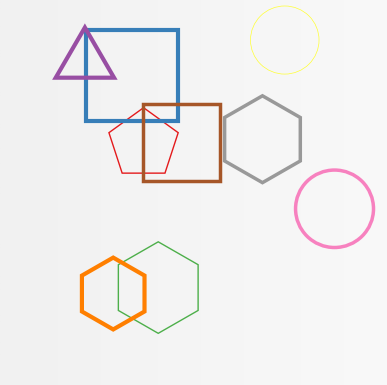[{"shape": "pentagon", "thickness": 1, "radius": 0.47, "center": [0.37, 0.626]}, {"shape": "square", "thickness": 3, "radius": 0.6, "center": [0.341, 0.804]}, {"shape": "hexagon", "thickness": 1, "radius": 0.59, "center": [0.408, 0.253]}, {"shape": "triangle", "thickness": 3, "radius": 0.43, "center": [0.219, 0.842]}, {"shape": "hexagon", "thickness": 3, "radius": 0.47, "center": [0.292, 0.238]}, {"shape": "circle", "thickness": 0.5, "radius": 0.44, "center": [0.735, 0.896]}, {"shape": "square", "thickness": 2.5, "radius": 0.5, "center": [0.468, 0.631]}, {"shape": "circle", "thickness": 2.5, "radius": 0.5, "center": [0.863, 0.458]}, {"shape": "hexagon", "thickness": 2.5, "radius": 0.56, "center": [0.677, 0.638]}]